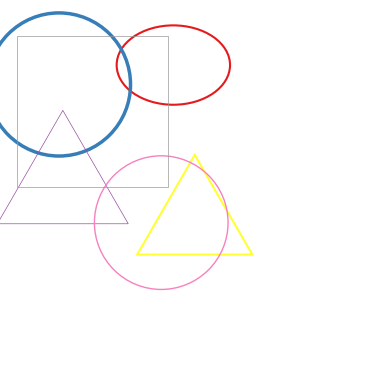[{"shape": "oval", "thickness": 1.5, "radius": 0.74, "center": [0.45, 0.831]}, {"shape": "circle", "thickness": 2.5, "radius": 0.93, "center": [0.153, 0.781]}, {"shape": "triangle", "thickness": 0.5, "radius": 0.98, "center": [0.163, 0.517]}, {"shape": "triangle", "thickness": 1.5, "radius": 0.86, "center": [0.506, 0.425]}, {"shape": "circle", "thickness": 1, "radius": 0.87, "center": [0.419, 0.422]}, {"shape": "square", "thickness": 0.5, "radius": 0.98, "center": [0.241, 0.711]}]